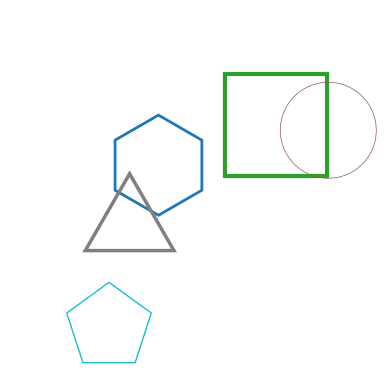[{"shape": "hexagon", "thickness": 2, "radius": 0.65, "center": [0.412, 0.571]}, {"shape": "square", "thickness": 3, "radius": 0.66, "center": [0.718, 0.675]}, {"shape": "circle", "thickness": 0.5, "radius": 0.62, "center": [0.853, 0.662]}, {"shape": "triangle", "thickness": 2.5, "radius": 0.67, "center": [0.337, 0.416]}, {"shape": "pentagon", "thickness": 1, "radius": 0.58, "center": [0.283, 0.151]}]